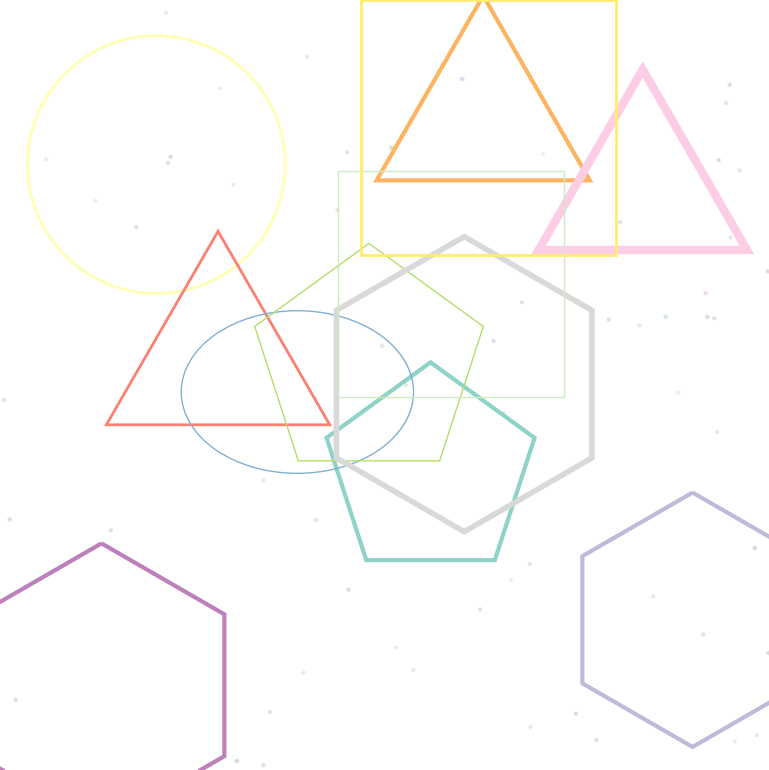[{"shape": "pentagon", "thickness": 1.5, "radius": 0.71, "center": [0.559, 0.387]}, {"shape": "circle", "thickness": 1, "radius": 0.84, "center": [0.203, 0.786]}, {"shape": "hexagon", "thickness": 1.5, "radius": 0.83, "center": [0.899, 0.195]}, {"shape": "triangle", "thickness": 1, "radius": 0.84, "center": [0.283, 0.532]}, {"shape": "oval", "thickness": 0.5, "radius": 0.75, "center": [0.386, 0.491]}, {"shape": "triangle", "thickness": 1.5, "radius": 0.8, "center": [0.628, 0.846]}, {"shape": "pentagon", "thickness": 0.5, "radius": 0.78, "center": [0.479, 0.528]}, {"shape": "triangle", "thickness": 3, "radius": 0.78, "center": [0.835, 0.753]}, {"shape": "hexagon", "thickness": 2, "radius": 0.96, "center": [0.603, 0.501]}, {"shape": "hexagon", "thickness": 1.5, "radius": 0.92, "center": [0.132, 0.11]}, {"shape": "square", "thickness": 0.5, "radius": 0.73, "center": [0.586, 0.631]}, {"shape": "square", "thickness": 1, "radius": 0.83, "center": [0.634, 0.835]}]